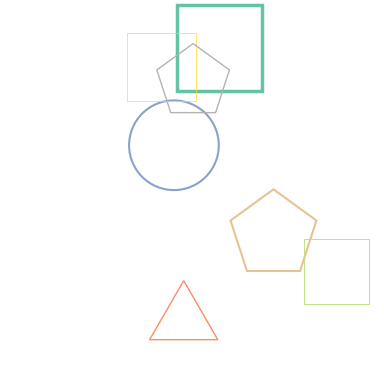[{"shape": "square", "thickness": 2.5, "radius": 0.56, "center": [0.571, 0.875]}, {"shape": "triangle", "thickness": 1, "radius": 0.51, "center": [0.477, 0.169]}, {"shape": "circle", "thickness": 1.5, "radius": 0.58, "center": [0.452, 0.623]}, {"shape": "square", "thickness": 0.5, "radius": 0.42, "center": [0.874, 0.296]}, {"shape": "square", "thickness": 0.5, "radius": 0.44, "center": [0.42, 0.826]}, {"shape": "pentagon", "thickness": 1.5, "radius": 0.59, "center": [0.71, 0.391]}, {"shape": "pentagon", "thickness": 1, "radius": 0.5, "center": [0.502, 0.788]}]